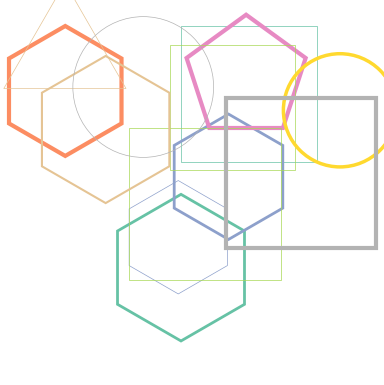[{"shape": "hexagon", "thickness": 2, "radius": 0.95, "center": [0.47, 0.305]}, {"shape": "square", "thickness": 0.5, "radius": 0.88, "center": [0.647, 0.757]}, {"shape": "hexagon", "thickness": 3, "radius": 0.84, "center": [0.169, 0.764]}, {"shape": "hexagon", "thickness": 2, "radius": 0.81, "center": [0.594, 0.541]}, {"shape": "hexagon", "thickness": 0.5, "radius": 0.74, "center": [0.463, 0.384]}, {"shape": "pentagon", "thickness": 3, "radius": 0.81, "center": [0.639, 0.799]}, {"shape": "square", "thickness": 0.5, "radius": 0.99, "center": [0.533, 0.471]}, {"shape": "square", "thickness": 0.5, "radius": 0.81, "center": [0.605, 0.721]}, {"shape": "circle", "thickness": 2.5, "radius": 0.74, "center": [0.883, 0.713]}, {"shape": "triangle", "thickness": 0.5, "radius": 0.92, "center": [0.169, 0.862]}, {"shape": "hexagon", "thickness": 1.5, "radius": 0.96, "center": [0.274, 0.664]}, {"shape": "square", "thickness": 3, "radius": 0.98, "center": [0.781, 0.55]}, {"shape": "circle", "thickness": 0.5, "radius": 0.91, "center": [0.372, 0.774]}]